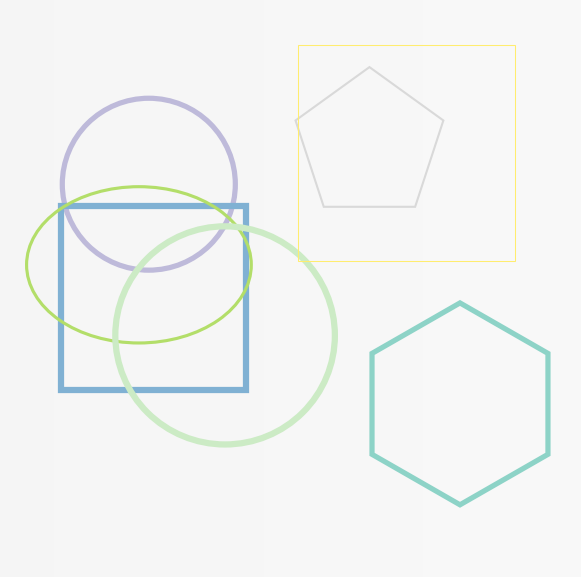[{"shape": "hexagon", "thickness": 2.5, "radius": 0.87, "center": [0.791, 0.3]}, {"shape": "circle", "thickness": 2.5, "radius": 0.74, "center": [0.256, 0.68]}, {"shape": "square", "thickness": 3, "radius": 0.8, "center": [0.265, 0.484]}, {"shape": "oval", "thickness": 1.5, "radius": 0.97, "center": [0.239, 0.541]}, {"shape": "pentagon", "thickness": 1, "radius": 0.67, "center": [0.636, 0.749]}, {"shape": "circle", "thickness": 3, "radius": 0.94, "center": [0.387, 0.418]}, {"shape": "square", "thickness": 0.5, "radius": 0.93, "center": [0.7, 0.734]}]